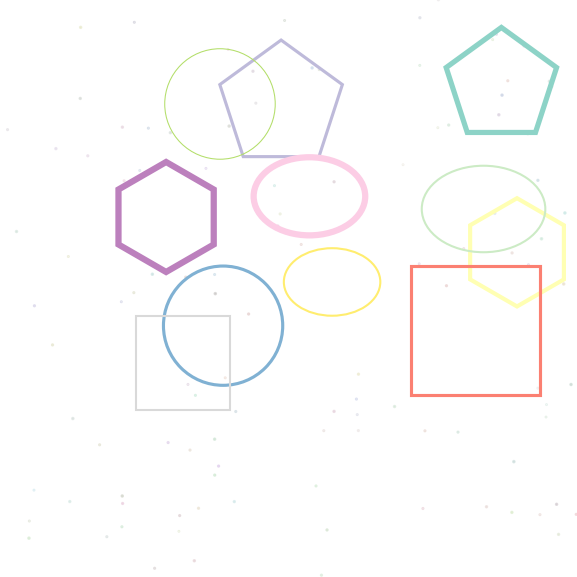[{"shape": "pentagon", "thickness": 2.5, "radius": 0.5, "center": [0.868, 0.851]}, {"shape": "hexagon", "thickness": 2, "radius": 0.47, "center": [0.895, 0.562]}, {"shape": "pentagon", "thickness": 1.5, "radius": 0.56, "center": [0.487, 0.818]}, {"shape": "square", "thickness": 1.5, "radius": 0.56, "center": [0.823, 0.427]}, {"shape": "circle", "thickness": 1.5, "radius": 0.52, "center": [0.386, 0.435]}, {"shape": "circle", "thickness": 0.5, "radius": 0.48, "center": [0.381, 0.819]}, {"shape": "oval", "thickness": 3, "radius": 0.48, "center": [0.536, 0.659]}, {"shape": "square", "thickness": 1, "radius": 0.41, "center": [0.317, 0.371]}, {"shape": "hexagon", "thickness": 3, "radius": 0.48, "center": [0.288, 0.623]}, {"shape": "oval", "thickness": 1, "radius": 0.53, "center": [0.837, 0.637]}, {"shape": "oval", "thickness": 1, "radius": 0.42, "center": [0.575, 0.511]}]